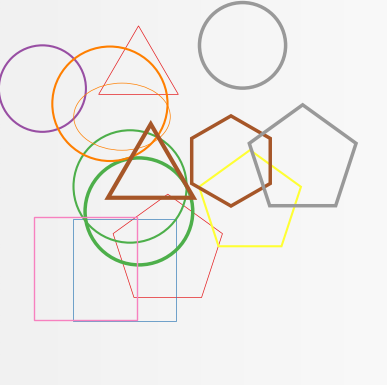[{"shape": "pentagon", "thickness": 0.5, "radius": 0.74, "center": [0.433, 0.347]}, {"shape": "triangle", "thickness": 0.5, "radius": 0.59, "center": [0.357, 0.814]}, {"shape": "square", "thickness": 0.5, "radius": 0.67, "center": [0.321, 0.299]}, {"shape": "circle", "thickness": 2.5, "radius": 0.69, "center": [0.358, 0.451]}, {"shape": "circle", "thickness": 1.5, "radius": 0.73, "center": [0.336, 0.516]}, {"shape": "circle", "thickness": 1.5, "radius": 0.56, "center": [0.109, 0.77]}, {"shape": "oval", "thickness": 0.5, "radius": 0.62, "center": [0.315, 0.697]}, {"shape": "circle", "thickness": 1.5, "radius": 0.74, "center": [0.284, 0.73]}, {"shape": "pentagon", "thickness": 1.5, "radius": 0.69, "center": [0.645, 0.472]}, {"shape": "triangle", "thickness": 3, "radius": 0.64, "center": [0.389, 0.55]}, {"shape": "hexagon", "thickness": 2.5, "radius": 0.59, "center": [0.596, 0.582]}, {"shape": "square", "thickness": 1, "radius": 0.67, "center": [0.22, 0.302]}, {"shape": "circle", "thickness": 2.5, "radius": 0.56, "center": [0.626, 0.882]}, {"shape": "pentagon", "thickness": 2.5, "radius": 0.72, "center": [0.781, 0.583]}]